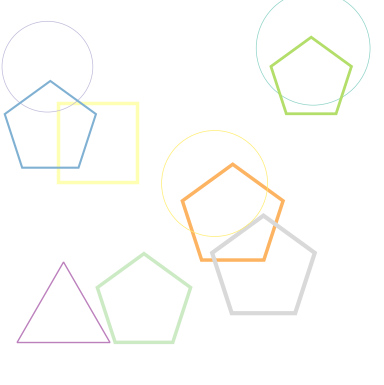[{"shape": "circle", "thickness": 0.5, "radius": 0.74, "center": [0.813, 0.875]}, {"shape": "square", "thickness": 2.5, "radius": 0.52, "center": [0.253, 0.63]}, {"shape": "circle", "thickness": 0.5, "radius": 0.59, "center": [0.123, 0.827]}, {"shape": "pentagon", "thickness": 1.5, "radius": 0.62, "center": [0.131, 0.665]}, {"shape": "pentagon", "thickness": 2.5, "radius": 0.69, "center": [0.605, 0.436]}, {"shape": "pentagon", "thickness": 2, "radius": 0.55, "center": [0.808, 0.793]}, {"shape": "pentagon", "thickness": 3, "radius": 0.7, "center": [0.684, 0.3]}, {"shape": "triangle", "thickness": 1, "radius": 0.7, "center": [0.165, 0.18]}, {"shape": "pentagon", "thickness": 2.5, "radius": 0.64, "center": [0.374, 0.214]}, {"shape": "circle", "thickness": 0.5, "radius": 0.69, "center": [0.557, 0.523]}]